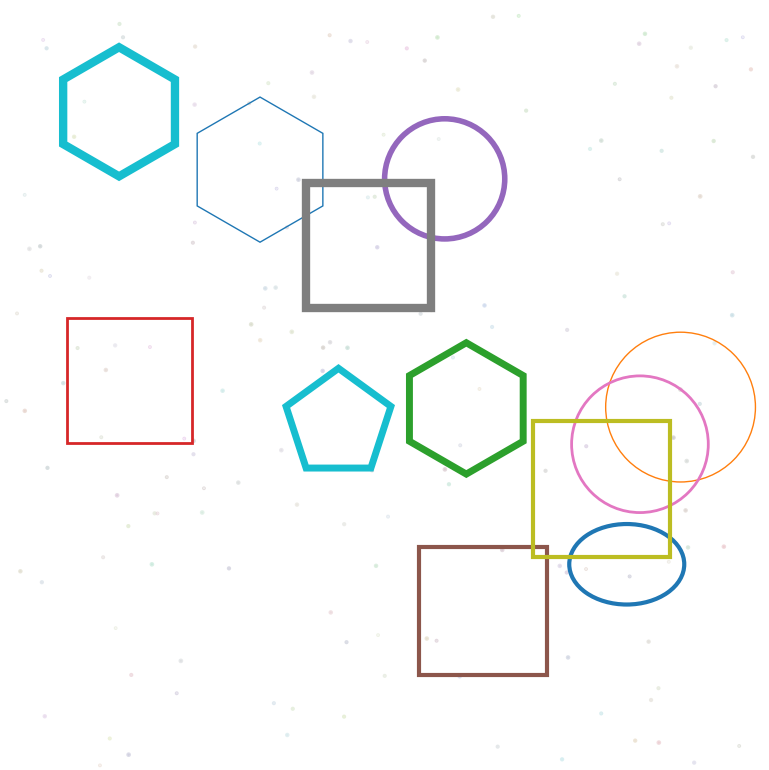[{"shape": "hexagon", "thickness": 0.5, "radius": 0.47, "center": [0.338, 0.78]}, {"shape": "oval", "thickness": 1.5, "radius": 0.37, "center": [0.814, 0.267]}, {"shape": "circle", "thickness": 0.5, "radius": 0.49, "center": [0.884, 0.471]}, {"shape": "hexagon", "thickness": 2.5, "radius": 0.43, "center": [0.606, 0.47]}, {"shape": "square", "thickness": 1, "radius": 0.41, "center": [0.168, 0.506]}, {"shape": "circle", "thickness": 2, "radius": 0.39, "center": [0.578, 0.768]}, {"shape": "square", "thickness": 1.5, "radius": 0.41, "center": [0.628, 0.206]}, {"shape": "circle", "thickness": 1, "radius": 0.44, "center": [0.831, 0.423]}, {"shape": "square", "thickness": 3, "radius": 0.41, "center": [0.479, 0.681]}, {"shape": "square", "thickness": 1.5, "radius": 0.44, "center": [0.781, 0.365]}, {"shape": "hexagon", "thickness": 3, "radius": 0.42, "center": [0.155, 0.855]}, {"shape": "pentagon", "thickness": 2.5, "radius": 0.36, "center": [0.44, 0.45]}]